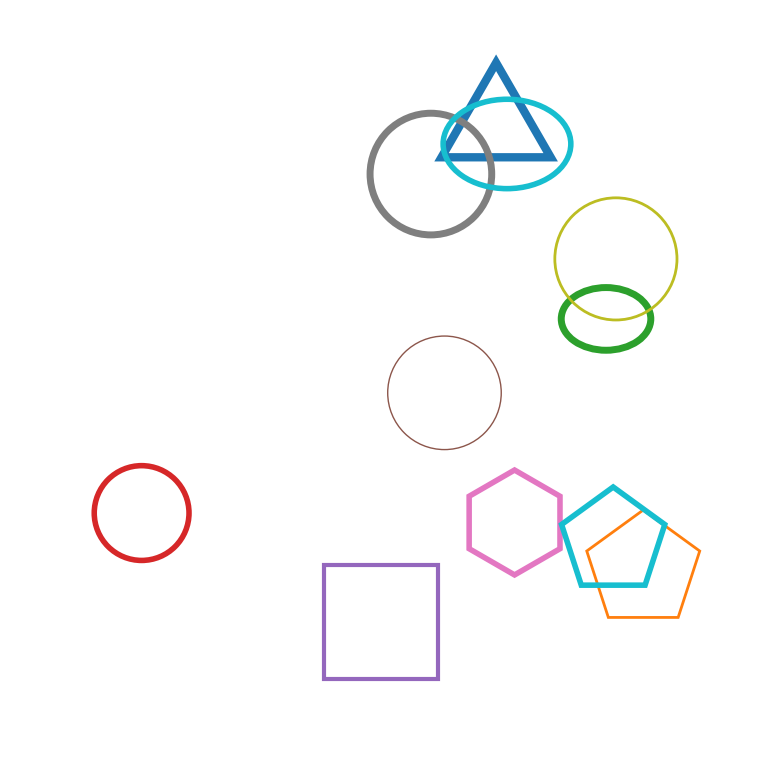[{"shape": "triangle", "thickness": 3, "radius": 0.41, "center": [0.644, 0.837]}, {"shape": "pentagon", "thickness": 1, "radius": 0.39, "center": [0.835, 0.261]}, {"shape": "oval", "thickness": 2.5, "radius": 0.29, "center": [0.787, 0.586]}, {"shape": "circle", "thickness": 2, "radius": 0.31, "center": [0.184, 0.334]}, {"shape": "square", "thickness": 1.5, "radius": 0.37, "center": [0.495, 0.193]}, {"shape": "circle", "thickness": 0.5, "radius": 0.37, "center": [0.577, 0.49]}, {"shape": "hexagon", "thickness": 2, "radius": 0.34, "center": [0.668, 0.321]}, {"shape": "circle", "thickness": 2.5, "radius": 0.39, "center": [0.56, 0.774]}, {"shape": "circle", "thickness": 1, "radius": 0.4, "center": [0.8, 0.664]}, {"shape": "oval", "thickness": 2, "radius": 0.41, "center": [0.658, 0.813]}, {"shape": "pentagon", "thickness": 2, "radius": 0.35, "center": [0.796, 0.297]}]